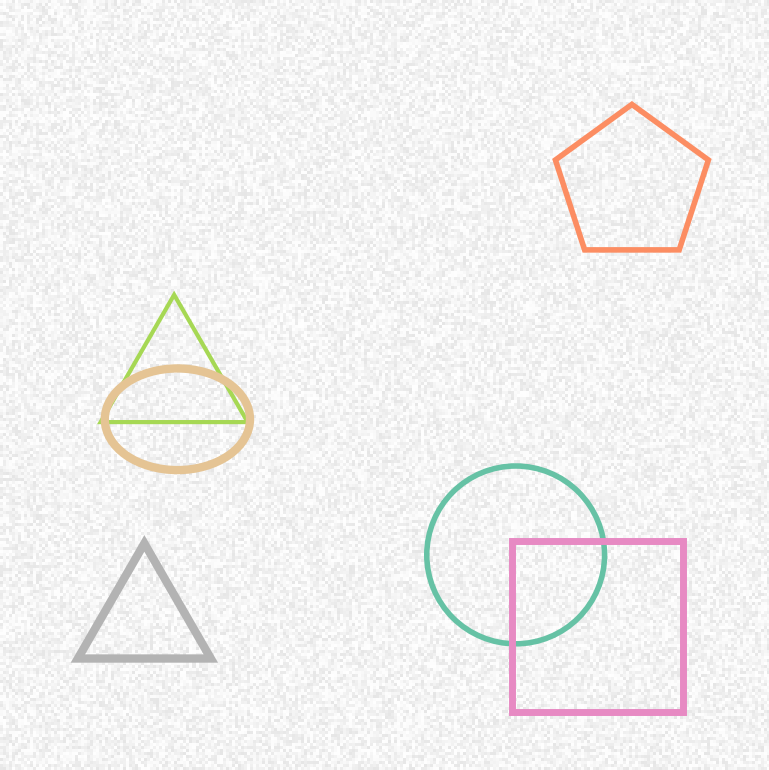[{"shape": "circle", "thickness": 2, "radius": 0.58, "center": [0.67, 0.279]}, {"shape": "pentagon", "thickness": 2, "radius": 0.52, "center": [0.821, 0.76]}, {"shape": "square", "thickness": 2.5, "radius": 0.56, "center": [0.776, 0.186]}, {"shape": "triangle", "thickness": 1.5, "radius": 0.55, "center": [0.226, 0.507]}, {"shape": "oval", "thickness": 3, "radius": 0.47, "center": [0.23, 0.455]}, {"shape": "triangle", "thickness": 3, "radius": 0.5, "center": [0.187, 0.195]}]